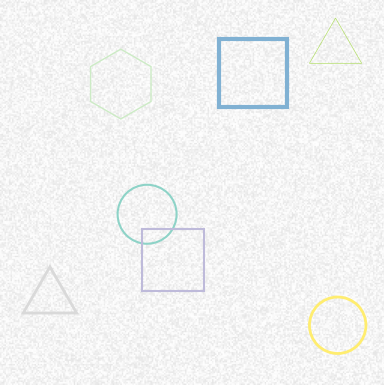[{"shape": "circle", "thickness": 1.5, "radius": 0.38, "center": [0.382, 0.444]}, {"shape": "square", "thickness": 1.5, "radius": 0.4, "center": [0.45, 0.325]}, {"shape": "square", "thickness": 3, "radius": 0.44, "center": [0.656, 0.81]}, {"shape": "triangle", "thickness": 0.5, "radius": 0.39, "center": [0.872, 0.875]}, {"shape": "triangle", "thickness": 2, "radius": 0.4, "center": [0.13, 0.227]}, {"shape": "hexagon", "thickness": 1, "radius": 0.45, "center": [0.314, 0.782]}, {"shape": "circle", "thickness": 2, "radius": 0.37, "center": [0.877, 0.155]}]